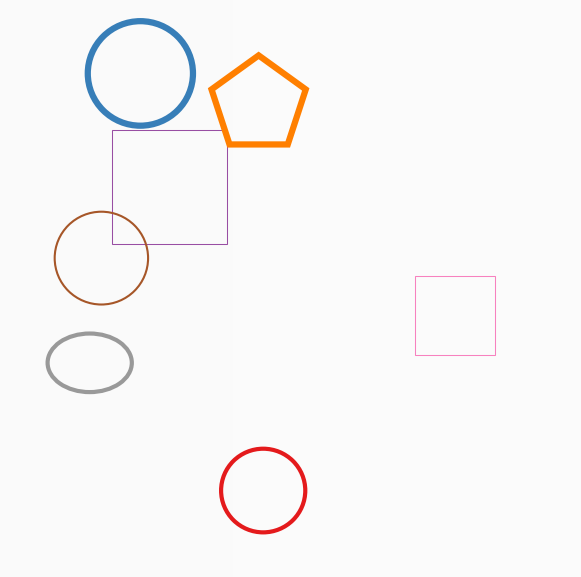[{"shape": "circle", "thickness": 2, "radius": 0.36, "center": [0.453, 0.15]}, {"shape": "circle", "thickness": 3, "radius": 0.45, "center": [0.242, 0.872]}, {"shape": "square", "thickness": 0.5, "radius": 0.5, "center": [0.292, 0.675]}, {"shape": "pentagon", "thickness": 3, "radius": 0.43, "center": [0.445, 0.818]}, {"shape": "circle", "thickness": 1, "radius": 0.4, "center": [0.174, 0.552]}, {"shape": "square", "thickness": 0.5, "radius": 0.34, "center": [0.783, 0.453]}, {"shape": "oval", "thickness": 2, "radius": 0.36, "center": [0.154, 0.371]}]